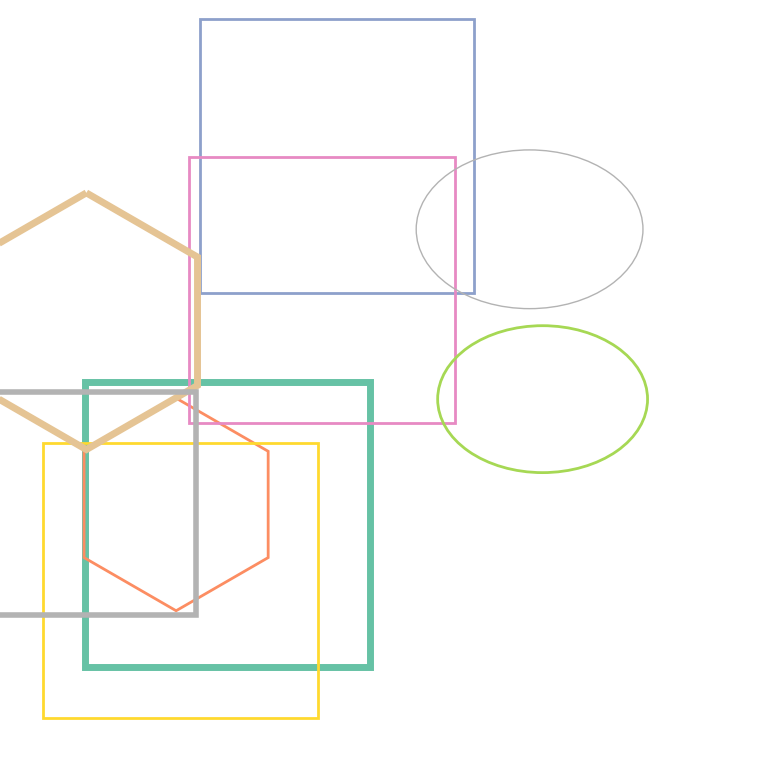[{"shape": "square", "thickness": 2.5, "radius": 0.92, "center": [0.296, 0.319]}, {"shape": "hexagon", "thickness": 1, "radius": 0.69, "center": [0.229, 0.345]}, {"shape": "square", "thickness": 1, "radius": 0.89, "center": [0.438, 0.797]}, {"shape": "square", "thickness": 1, "radius": 0.86, "center": [0.418, 0.623]}, {"shape": "oval", "thickness": 1, "radius": 0.68, "center": [0.705, 0.482]}, {"shape": "square", "thickness": 1, "radius": 0.89, "center": [0.234, 0.246]}, {"shape": "hexagon", "thickness": 2.5, "radius": 0.83, "center": [0.112, 0.583]}, {"shape": "oval", "thickness": 0.5, "radius": 0.74, "center": [0.688, 0.702]}, {"shape": "square", "thickness": 2, "radius": 0.72, "center": [0.109, 0.347]}]